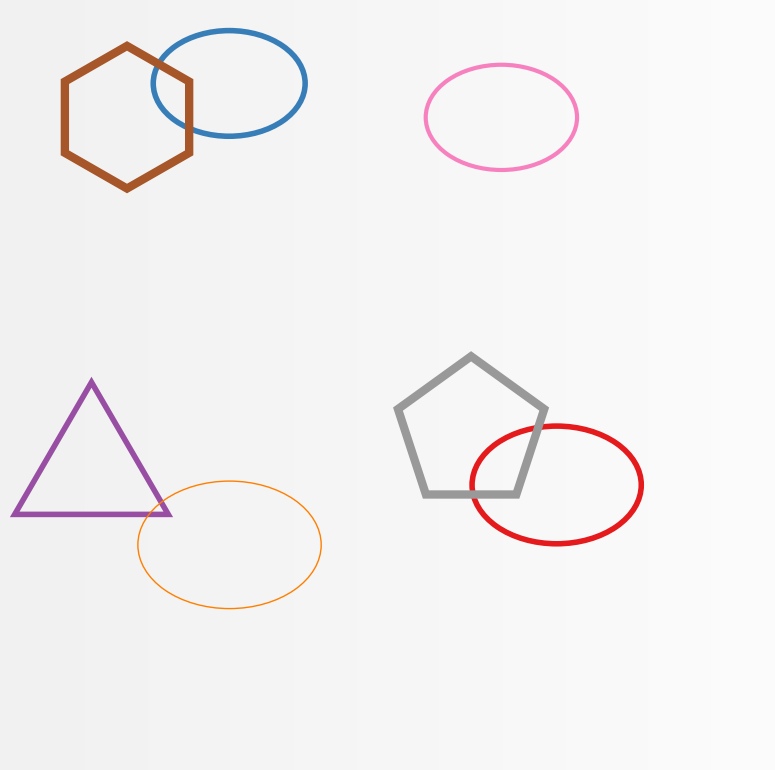[{"shape": "oval", "thickness": 2, "radius": 0.55, "center": [0.718, 0.37]}, {"shape": "oval", "thickness": 2, "radius": 0.49, "center": [0.296, 0.892]}, {"shape": "triangle", "thickness": 2, "radius": 0.57, "center": [0.118, 0.389]}, {"shape": "oval", "thickness": 0.5, "radius": 0.59, "center": [0.296, 0.292]}, {"shape": "hexagon", "thickness": 3, "radius": 0.46, "center": [0.164, 0.848]}, {"shape": "oval", "thickness": 1.5, "radius": 0.49, "center": [0.647, 0.848]}, {"shape": "pentagon", "thickness": 3, "radius": 0.5, "center": [0.608, 0.438]}]